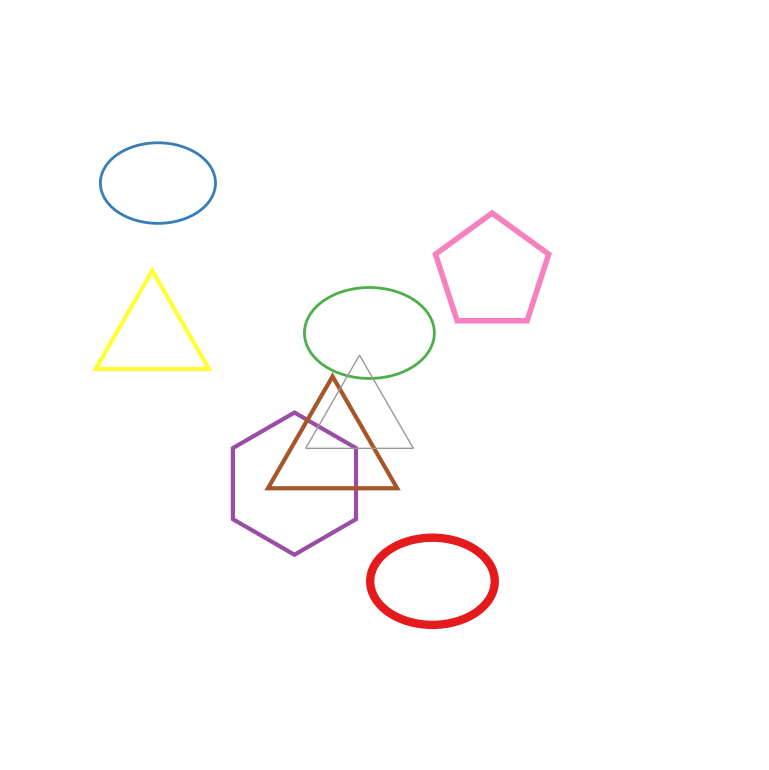[{"shape": "oval", "thickness": 3, "radius": 0.4, "center": [0.562, 0.245]}, {"shape": "oval", "thickness": 1, "radius": 0.37, "center": [0.205, 0.762]}, {"shape": "oval", "thickness": 1, "radius": 0.42, "center": [0.48, 0.568]}, {"shape": "hexagon", "thickness": 1.5, "radius": 0.46, "center": [0.382, 0.372]}, {"shape": "triangle", "thickness": 1.5, "radius": 0.43, "center": [0.198, 0.563]}, {"shape": "triangle", "thickness": 1.5, "radius": 0.48, "center": [0.432, 0.414]}, {"shape": "pentagon", "thickness": 2, "radius": 0.39, "center": [0.639, 0.646]}, {"shape": "triangle", "thickness": 0.5, "radius": 0.4, "center": [0.467, 0.458]}]